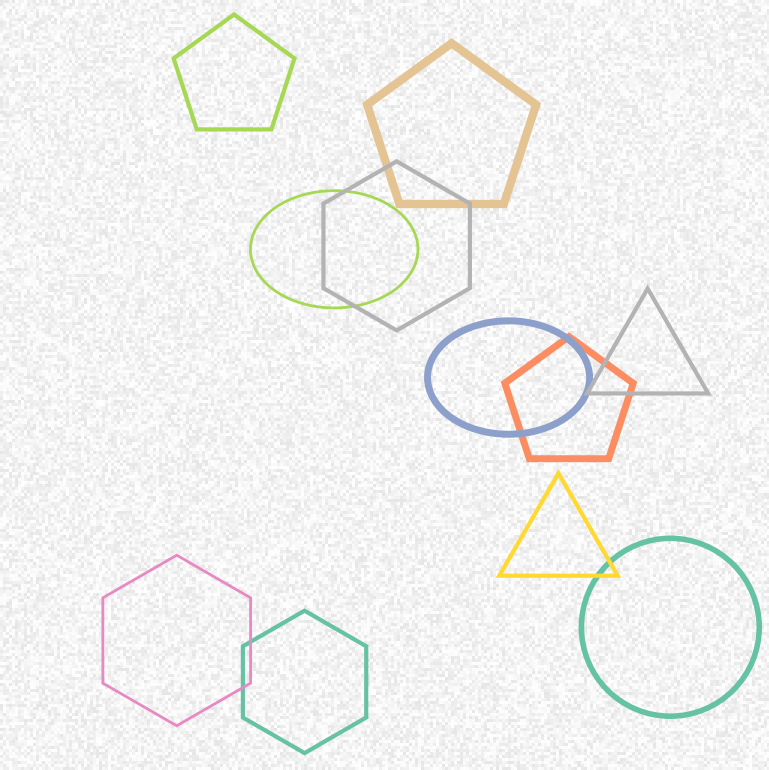[{"shape": "circle", "thickness": 2, "radius": 0.58, "center": [0.871, 0.185]}, {"shape": "hexagon", "thickness": 1.5, "radius": 0.46, "center": [0.396, 0.114]}, {"shape": "pentagon", "thickness": 2.5, "radius": 0.44, "center": [0.739, 0.475]}, {"shape": "oval", "thickness": 2.5, "radius": 0.53, "center": [0.66, 0.51]}, {"shape": "hexagon", "thickness": 1, "radius": 0.55, "center": [0.23, 0.168]}, {"shape": "pentagon", "thickness": 1.5, "radius": 0.41, "center": [0.304, 0.899]}, {"shape": "oval", "thickness": 1, "radius": 0.54, "center": [0.434, 0.676]}, {"shape": "triangle", "thickness": 1.5, "radius": 0.44, "center": [0.725, 0.297]}, {"shape": "pentagon", "thickness": 3, "radius": 0.58, "center": [0.587, 0.828]}, {"shape": "triangle", "thickness": 1.5, "radius": 0.45, "center": [0.841, 0.534]}, {"shape": "hexagon", "thickness": 1.5, "radius": 0.55, "center": [0.515, 0.681]}]